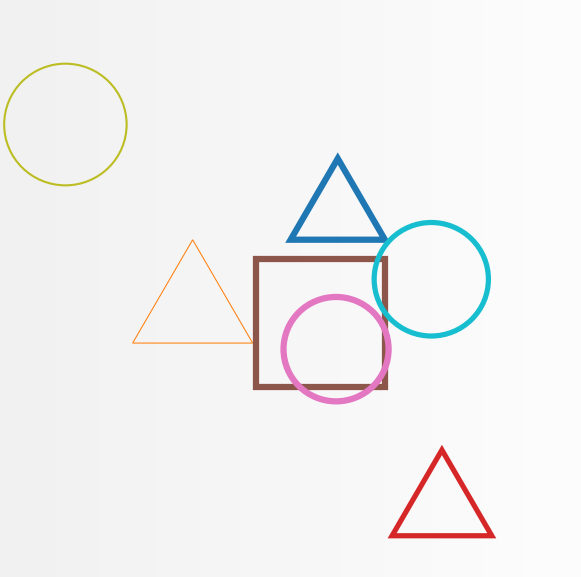[{"shape": "triangle", "thickness": 3, "radius": 0.47, "center": [0.581, 0.631]}, {"shape": "triangle", "thickness": 0.5, "radius": 0.6, "center": [0.331, 0.465]}, {"shape": "triangle", "thickness": 2.5, "radius": 0.5, "center": [0.76, 0.121]}, {"shape": "square", "thickness": 3, "radius": 0.56, "center": [0.551, 0.44]}, {"shape": "circle", "thickness": 3, "radius": 0.45, "center": [0.578, 0.395]}, {"shape": "circle", "thickness": 1, "radius": 0.53, "center": [0.113, 0.784]}, {"shape": "circle", "thickness": 2.5, "radius": 0.49, "center": [0.742, 0.516]}]